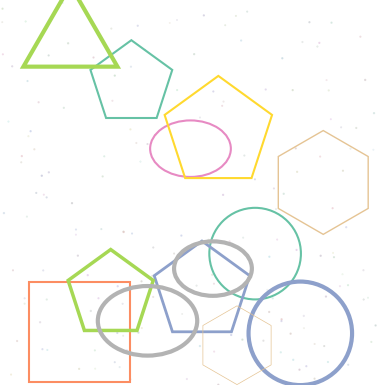[{"shape": "circle", "thickness": 1.5, "radius": 0.59, "center": [0.663, 0.341]}, {"shape": "pentagon", "thickness": 1.5, "radius": 0.56, "center": [0.341, 0.784]}, {"shape": "square", "thickness": 1.5, "radius": 0.66, "center": [0.207, 0.138]}, {"shape": "circle", "thickness": 3, "radius": 0.67, "center": [0.78, 0.134]}, {"shape": "pentagon", "thickness": 2, "radius": 0.65, "center": [0.525, 0.244]}, {"shape": "oval", "thickness": 1.5, "radius": 0.52, "center": [0.495, 0.614]}, {"shape": "pentagon", "thickness": 2.5, "radius": 0.58, "center": [0.288, 0.236]}, {"shape": "triangle", "thickness": 3, "radius": 0.71, "center": [0.183, 0.897]}, {"shape": "pentagon", "thickness": 1.5, "radius": 0.73, "center": [0.567, 0.656]}, {"shape": "hexagon", "thickness": 1, "radius": 0.67, "center": [0.84, 0.526]}, {"shape": "hexagon", "thickness": 0.5, "radius": 0.51, "center": [0.616, 0.103]}, {"shape": "oval", "thickness": 3, "radius": 0.65, "center": [0.383, 0.167]}, {"shape": "oval", "thickness": 3, "radius": 0.51, "center": [0.553, 0.302]}]